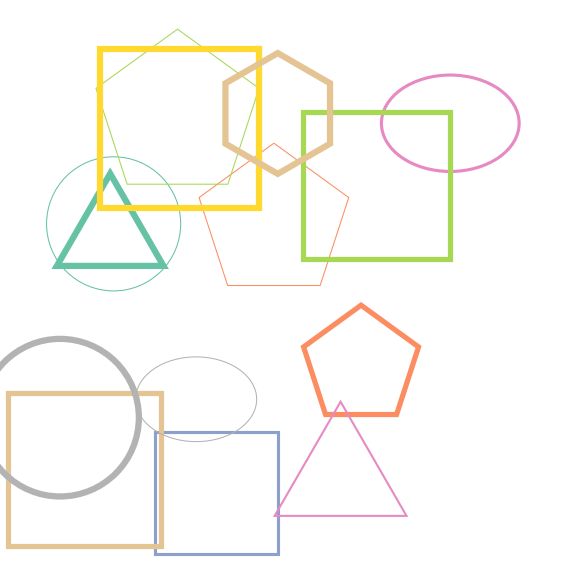[{"shape": "circle", "thickness": 0.5, "radius": 0.58, "center": [0.197, 0.612]}, {"shape": "triangle", "thickness": 3, "radius": 0.53, "center": [0.191, 0.592]}, {"shape": "pentagon", "thickness": 2.5, "radius": 0.52, "center": [0.625, 0.366]}, {"shape": "pentagon", "thickness": 0.5, "radius": 0.68, "center": [0.474, 0.615]}, {"shape": "square", "thickness": 1.5, "radius": 0.53, "center": [0.375, 0.146]}, {"shape": "triangle", "thickness": 1, "radius": 0.66, "center": [0.59, 0.172]}, {"shape": "oval", "thickness": 1.5, "radius": 0.6, "center": [0.78, 0.786]}, {"shape": "pentagon", "thickness": 0.5, "radius": 0.74, "center": [0.307, 0.8]}, {"shape": "square", "thickness": 2.5, "radius": 0.64, "center": [0.651, 0.678]}, {"shape": "square", "thickness": 3, "radius": 0.69, "center": [0.311, 0.776]}, {"shape": "square", "thickness": 2.5, "radius": 0.66, "center": [0.147, 0.186]}, {"shape": "hexagon", "thickness": 3, "radius": 0.52, "center": [0.481, 0.803]}, {"shape": "circle", "thickness": 3, "radius": 0.68, "center": [0.104, 0.276]}, {"shape": "oval", "thickness": 0.5, "radius": 0.52, "center": [0.34, 0.308]}]